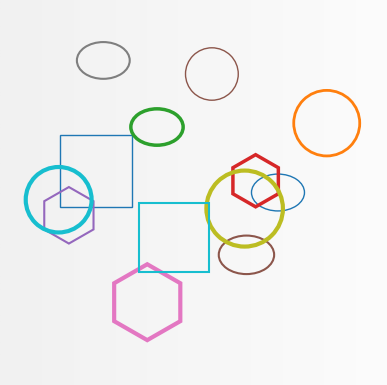[{"shape": "square", "thickness": 1, "radius": 0.47, "center": [0.247, 0.556]}, {"shape": "oval", "thickness": 1, "radius": 0.34, "center": [0.717, 0.5]}, {"shape": "circle", "thickness": 2, "radius": 0.43, "center": [0.843, 0.68]}, {"shape": "oval", "thickness": 2.5, "radius": 0.34, "center": [0.405, 0.67]}, {"shape": "hexagon", "thickness": 2.5, "radius": 0.34, "center": [0.66, 0.531]}, {"shape": "hexagon", "thickness": 1.5, "radius": 0.37, "center": [0.178, 0.441]}, {"shape": "circle", "thickness": 1, "radius": 0.34, "center": [0.547, 0.808]}, {"shape": "oval", "thickness": 1.5, "radius": 0.36, "center": [0.636, 0.338]}, {"shape": "hexagon", "thickness": 3, "radius": 0.49, "center": [0.38, 0.215]}, {"shape": "oval", "thickness": 1.5, "radius": 0.34, "center": [0.267, 0.843]}, {"shape": "circle", "thickness": 3, "radius": 0.49, "center": [0.631, 0.458]}, {"shape": "square", "thickness": 1.5, "radius": 0.45, "center": [0.449, 0.383]}, {"shape": "circle", "thickness": 3, "radius": 0.43, "center": [0.151, 0.481]}]